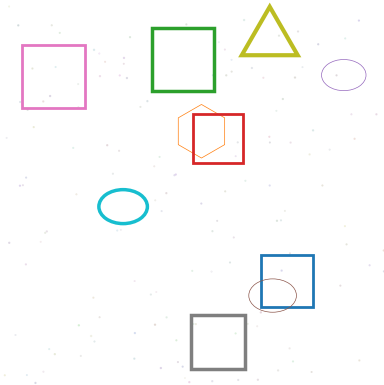[{"shape": "square", "thickness": 2, "radius": 0.34, "center": [0.746, 0.27]}, {"shape": "hexagon", "thickness": 0.5, "radius": 0.35, "center": [0.523, 0.659]}, {"shape": "square", "thickness": 2.5, "radius": 0.4, "center": [0.475, 0.845]}, {"shape": "square", "thickness": 2, "radius": 0.32, "center": [0.567, 0.64]}, {"shape": "oval", "thickness": 0.5, "radius": 0.29, "center": [0.893, 0.805]}, {"shape": "oval", "thickness": 0.5, "radius": 0.31, "center": [0.708, 0.232]}, {"shape": "square", "thickness": 2, "radius": 0.41, "center": [0.139, 0.801]}, {"shape": "square", "thickness": 2.5, "radius": 0.35, "center": [0.565, 0.112]}, {"shape": "triangle", "thickness": 3, "radius": 0.42, "center": [0.701, 0.899]}, {"shape": "oval", "thickness": 2.5, "radius": 0.32, "center": [0.32, 0.463]}]